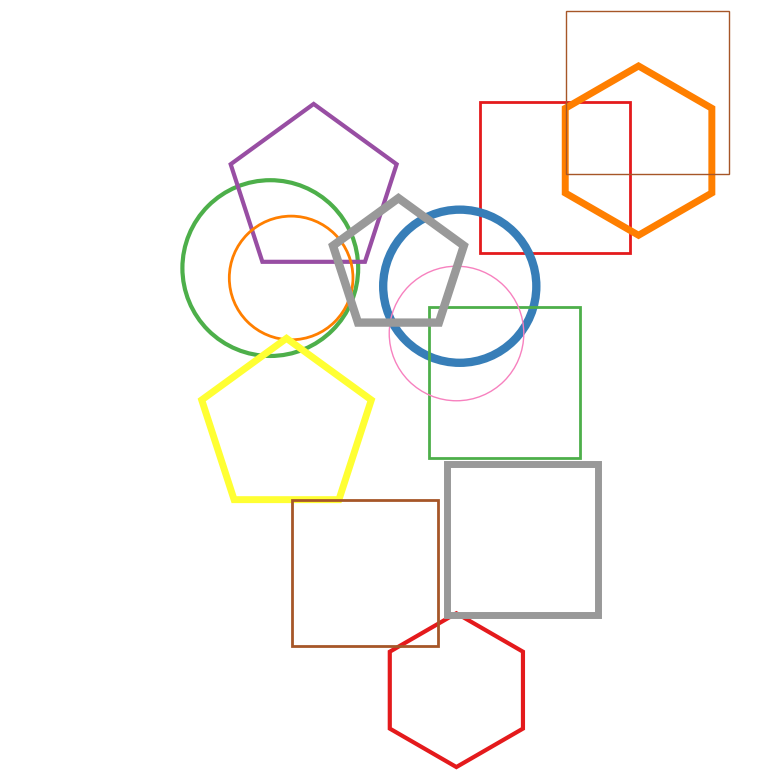[{"shape": "square", "thickness": 1, "radius": 0.49, "center": [0.721, 0.77]}, {"shape": "hexagon", "thickness": 1.5, "radius": 0.5, "center": [0.593, 0.104]}, {"shape": "circle", "thickness": 3, "radius": 0.5, "center": [0.597, 0.628]}, {"shape": "circle", "thickness": 1.5, "radius": 0.57, "center": [0.351, 0.652]}, {"shape": "square", "thickness": 1, "radius": 0.49, "center": [0.656, 0.503]}, {"shape": "pentagon", "thickness": 1.5, "radius": 0.57, "center": [0.407, 0.752]}, {"shape": "circle", "thickness": 1, "radius": 0.4, "center": [0.378, 0.639]}, {"shape": "hexagon", "thickness": 2.5, "radius": 0.55, "center": [0.829, 0.804]}, {"shape": "pentagon", "thickness": 2.5, "radius": 0.58, "center": [0.372, 0.445]}, {"shape": "square", "thickness": 1, "radius": 0.47, "center": [0.473, 0.256]}, {"shape": "square", "thickness": 0.5, "radius": 0.53, "center": [0.841, 0.88]}, {"shape": "circle", "thickness": 0.5, "radius": 0.44, "center": [0.593, 0.567]}, {"shape": "pentagon", "thickness": 3, "radius": 0.45, "center": [0.517, 0.653]}, {"shape": "square", "thickness": 2.5, "radius": 0.49, "center": [0.679, 0.299]}]